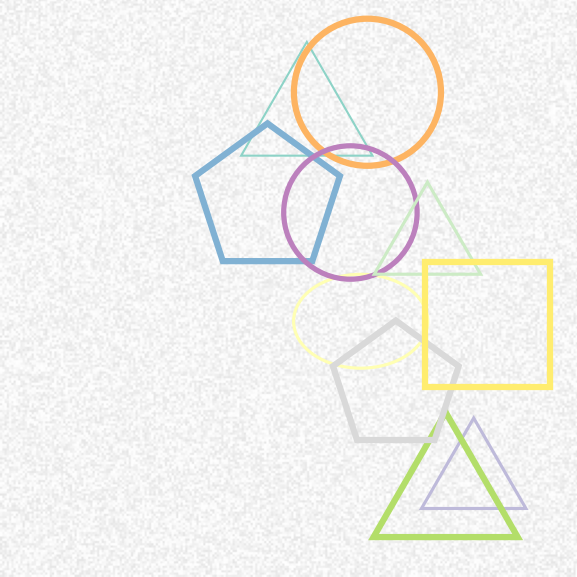[{"shape": "triangle", "thickness": 1, "radius": 0.66, "center": [0.531, 0.795]}, {"shape": "oval", "thickness": 1.5, "radius": 0.58, "center": [0.625, 0.443]}, {"shape": "triangle", "thickness": 1.5, "radius": 0.52, "center": [0.82, 0.171]}, {"shape": "pentagon", "thickness": 3, "radius": 0.66, "center": [0.463, 0.654]}, {"shape": "circle", "thickness": 3, "radius": 0.64, "center": [0.636, 0.839]}, {"shape": "triangle", "thickness": 3, "radius": 0.72, "center": [0.772, 0.141]}, {"shape": "pentagon", "thickness": 3, "radius": 0.57, "center": [0.685, 0.33]}, {"shape": "circle", "thickness": 2.5, "radius": 0.58, "center": [0.607, 0.631]}, {"shape": "triangle", "thickness": 1.5, "radius": 0.53, "center": [0.74, 0.577]}, {"shape": "square", "thickness": 3, "radius": 0.54, "center": [0.844, 0.437]}]